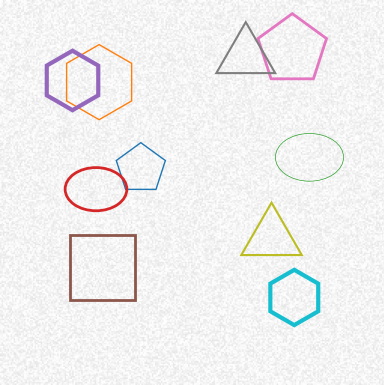[{"shape": "pentagon", "thickness": 1, "radius": 0.34, "center": [0.366, 0.562]}, {"shape": "hexagon", "thickness": 1, "radius": 0.49, "center": [0.257, 0.787]}, {"shape": "oval", "thickness": 0.5, "radius": 0.44, "center": [0.804, 0.591]}, {"shape": "oval", "thickness": 2, "radius": 0.4, "center": [0.249, 0.509]}, {"shape": "hexagon", "thickness": 3, "radius": 0.39, "center": [0.188, 0.791]}, {"shape": "square", "thickness": 2, "radius": 0.42, "center": [0.265, 0.304]}, {"shape": "pentagon", "thickness": 2, "radius": 0.47, "center": [0.759, 0.871]}, {"shape": "triangle", "thickness": 1.5, "radius": 0.44, "center": [0.638, 0.854]}, {"shape": "triangle", "thickness": 1.5, "radius": 0.45, "center": [0.705, 0.383]}, {"shape": "hexagon", "thickness": 3, "radius": 0.36, "center": [0.764, 0.227]}]